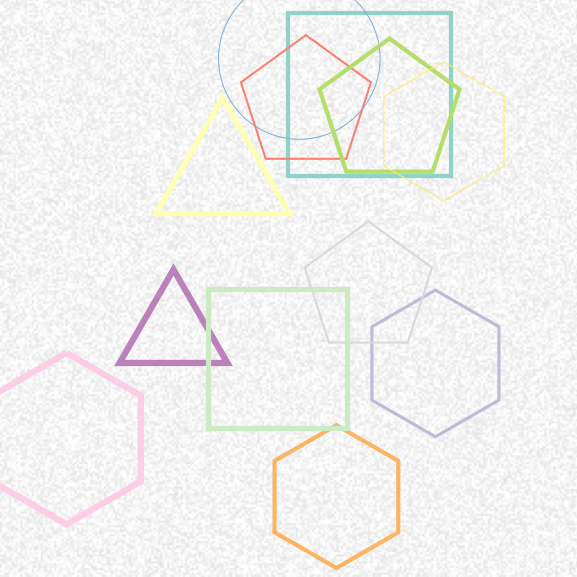[{"shape": "square", "thickness": 2, "radius": 0.7, "center": [0.64, 0.836]}, {"shape": "triangle", "thickness": 2.5, "radius": 0.67, "center": [0.386, 0.696]}, {"shape": "hexagon", "thickness": 1.5, "radius": 0.63, "center": [0.754, 0.37]}, {"shape": "pentagon", "thickness": 1, "radius": 0.59, "center": [0.53, 0.82]}, {"shape": "circle", "thickness": 0.5, "radius": 0.7, "center": [0.518, 0.898]}, {"shape": "hexagon", "thickness": 2, "radius": 0.62, "center": [0.583, 0.139]}, {"shape": "pentagon", "thickness": 2, "radius": 0.64, "center": [0.674, 0.805]}, {"shape": "hexagon", "thickness": 3, "radius": 0.74, "center": [0.115, 0.24]}, {"shape": "pentagon", "thickness": 1, "radius": 0.58, "center": [0.638, 0.5]}, {"shape": "triangle", "thickness": 3, "radius": 0.54, "center": [0.3, 0.425]}, {"shape": "square", "thickness": 2.5, "radius": 0.6, "center": [0.48, 0.378]}, {"shape": "hexagon", "thickness": 0.5, "radius": 0.6, "center": [0.769, 0.772]}]